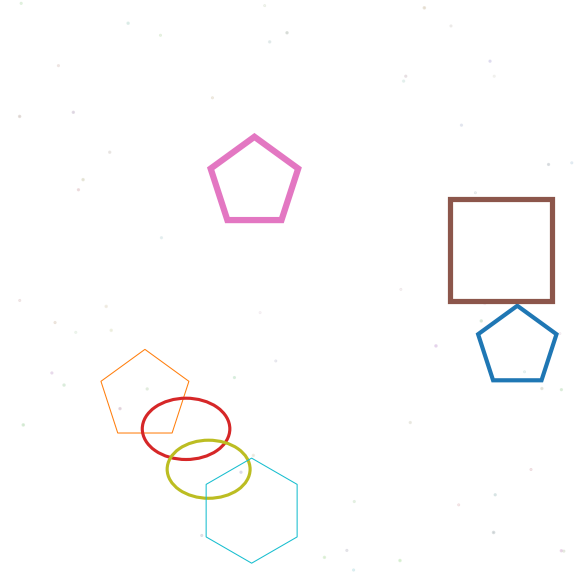[{"shape": "pentagon", "thickness": 2, "radius": 0.36, "center": [0.896, 0.398]}, {"shape": "pentagon", "thickness": 0.5, "radius": 0.4, "center": [0.251, 0.314]}, {"shape": "oval", "thickness": 1.5, "radius": 0.38, "center": [0.322, 0.257]}, {"shape": "square", "thickness": 2.5, "radius": 0.44, "center": [0.867, 0.567]}, {"shape": "pentagon", "thickness": 3, "radius": 0.4, "center": [0.441, 0.683]}, {"shape": "oval", "thickness": 1.5, "radius": 0.36, "center": [0.361, 0.187]}, {"shape": "hexagon", "thickness": 0.5, "radius": 0.45, "center": [0.436, 0.115]}]